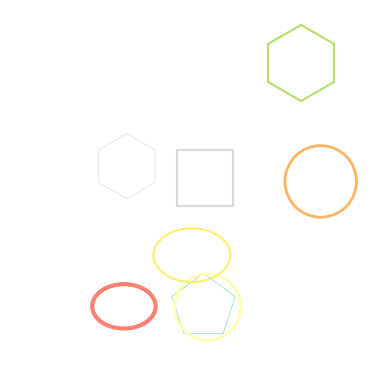[{"shape": "pentagon", "thickness": 0.5, "radius": 0.43, "center": [0.529, 0.203]}, {"shape": "circle", "thickness": 2, "radius": 0.43, "center": [0.539, 0.202]}, {"shape": "oval", "thickness": 3, "radius": 0.41, "center": [0.322, 0.204]}, {"shape": "circle", "thickness": 2, "radius": 0.46, "center": [0.833, 0.529]}, {"shape": "hexagon", "thickness": 1.5, "radius": 0.49, "center": [0.782, 0.837]}, {"shape": "square", "thickness": 1.5, "radius": 0.36, "center": [0.533, 0.537]}, {"shape": "hexagon", "thickness": 0.5, "radius": 0.42, "center": [0.329, 0.568]}, {"shape": "oval", "thickness": 1.5, "radius": 0.5, "center": [0.498, 0.337]}]